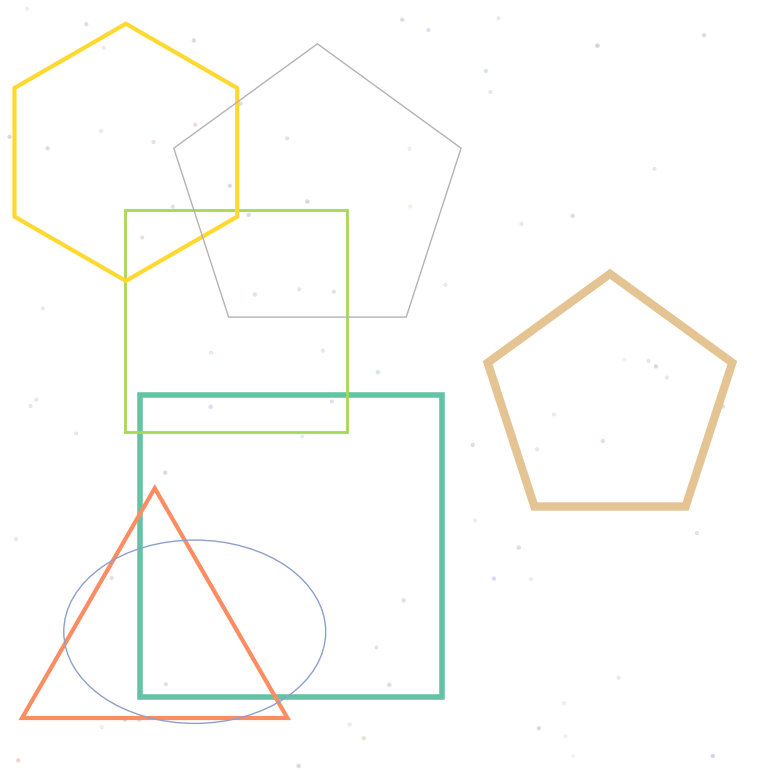[{"shape": "square", "thickness": 2, "radius": 0.98, "center": [0.378, 0.291]}, {"shape": "triangle", "thickness": 1.5, "radius": 0.99, "center": [0.201, 0.167]}, {"shape": "oval", "thickness": 0.5, "radius": 0.85, "center": [0.253, 0.18]}, {"shape": "square", "thickness": 1, "radius": 0.72, "center": [0.307, 0.583]}, {"shape": "hexagon", "thickness": 1.5, "radius": 0.83, "center": [0.163, 0.802]}, {"shape": "pentagon", "thickness": 3, "radius": 0.84, "center": [0.792, 0.477]}, {"shape": "pentagon", "thickness": 0.5, "radius": 0.98, "center": [0.412, 0.747]}]